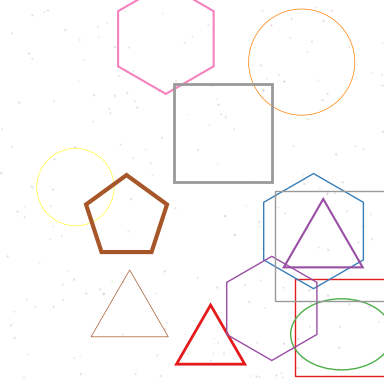[{"shape": "triangle", "thickness": 2, "radius": 0.51, "center": [0.547, 0.105]}, {"shape": "square", "thickness": 1, "radius": 0.63, "center": [0.893, 0.15]}, {"shape": "hexagon", "thickness": 1, "radius": 0.75, "center": [0.814, 0.4]}, {"shape": "oval", "thickness": 1, "radius": 0.66, "center": [0.887, 0.132]}, {"shape": "hexagon", "thickness": 1, "radius": 0.68, "center": [0.706, 0.199]}, {"shape": "triangle", "thickness": 1.5, "radius": 0.59, "center": [0.84, 0.365]}, {"shape": "circle", "thickness": 0.5, "radius": 0.69, "center": [0.784, 0.839]}, {"shape": "circle", "thickness": 0.5, "radius": 0.5, "center": [0.196, 0.514]}, {"shape": "pentagon", "thickness": 3, "radius": 0.55, "center": [0.329, 0.435]}, {"shape": "triangle", "thickness": 0.5, "radius": 0.58, "center": [0.337, 0.183]}, {"shape": "hexagon", "thickness": 1.5, "radius": 0.72, "center": [0.431, 0.899]}, {"shape": "square", "thickness": 1, "radius": 0.71, "center": [0.856, 0.362]}, {"shape": "square", "thickness": 2, "radius": 0.63, "center": [0.579, 0.655]}]